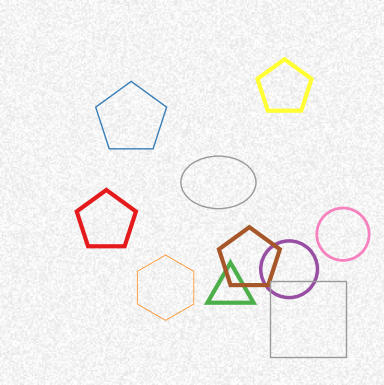[{"shape": "pentagon", "thickness": 3, "radius": 0.4, "center": [0.276, 0.426]}, {"shape": "pentagon", "thickness": 1, "radius": 0.48, "center": [0.341, 0.692]}, {"shape": "triangle", "thickness": 3, "radius": 0.35, "center": [0.599, 0.248]}, {"shape": "circle", "thickness": 2.5, "radius": 0.37, "center": [0.751, 0.301]}, {"shape": "hexagon", "thickness": 0.5, "radius": 0.42, "center": [0.43, 0.253]}, {"shape": "pentagon", "thickness": 3, "radius": 0.37, "center": [0.739, 0.772]}, {"shape": "pentagon", "thickness": 3, "radius": 0.42, "center": [0.648, 0.327]}, {"shape": "circle", "thickness": 2, "radius": 0.34, "center": [0.891, 0.392]}, {"shape": "square", "thickness": 1, "radius": 0.5, "center": [0.8, 0.171]}, {"shape": "oval", "thickness": 1, "radius": 0.49, "center": [0.567, 0.526]}]